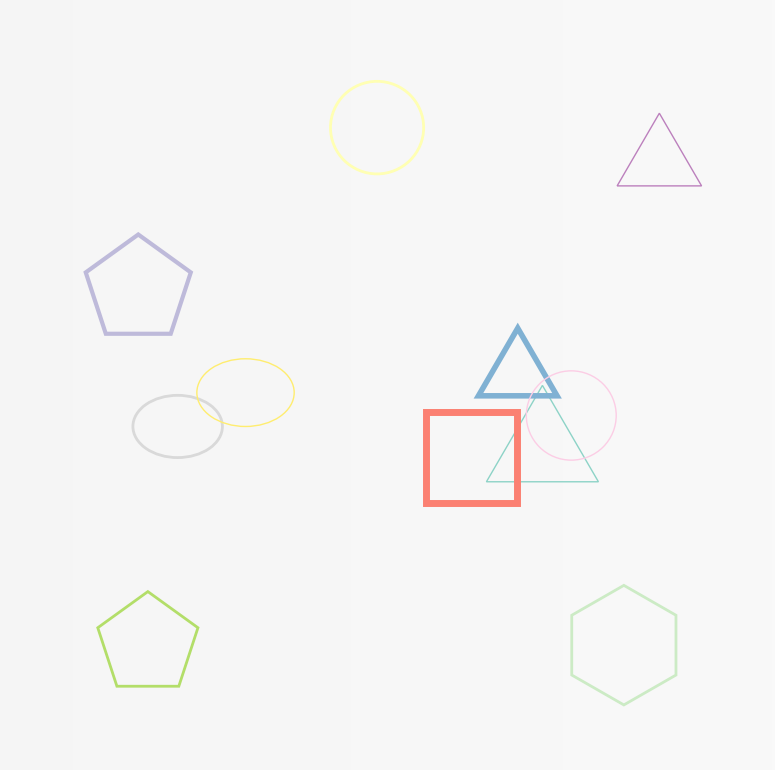[{"shape": "triangle", "thickness": 0.5, "radius": 0.42, "center": [0.7, 0.416]}, {"shape": "circle", "thickness": 1, "radius": 0.3, "center": [0.487, 0.834]}, {"shape": "pentagon", "thickness": 1.5, "radius": 0.36, "center": [0.178, 0.624]}, {"shape": "square", "thickness": 2.5, "radius": 0.29, "center": [0.609, 0.405]}, {"shape": "triangle", "thickness": 2, "radius": 0.29, "center": [0.668, 0.515]}, {"shape": "pentagon", "thickness": 1, "radius": 0.34, "center": [0.191, 0.164]}, {"shape": "circle", "thickness": 0.5, "radius": 0.29, "center": [0.737, 0.46]}, {"shape": "oval", "thickness": 1, "radius": 0.29, "center": [0.229, 0.446]}, {"shape": "triangle", "thickness": 0.5, "radius": 0.31, "center": [0.851, 0.79]}, {"shape": "hexagon", "thickness": 1, "radius": 0.39, "center": [0.805, 0.162]}, {"shape": "oval", "thickness": 0.5, "radius": 0.31, "center": [0.317, 0.49]}]